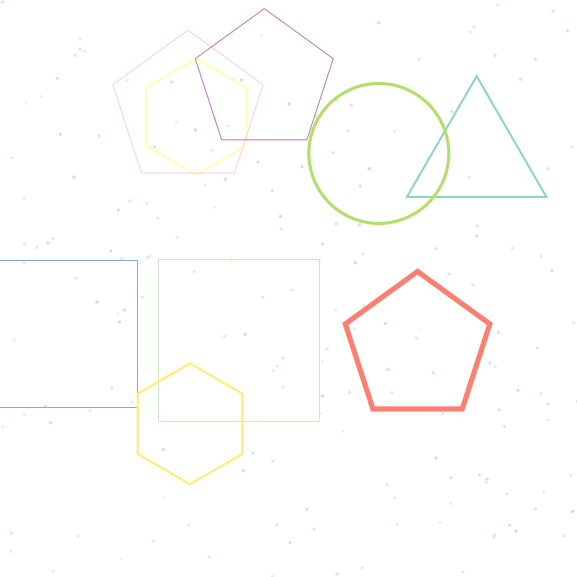[{"shape": "triangle", "thickness": 1, "radius": 0.7, "center": [0.825, 0.728]}, {"shape": "hexagon", "thickness": 1, "radius": 0.5, "center": [0.34, 0.797]}, {"shape": "pentagon", "thickness": 2.5, "radius": 0.66, "center": [0.723, 0.397]}, {"shape": "square", "thickness": 0.5, "radius": 0.64, "center": [0.11, 0.421]}, {"shape": "circle", "thickness": 1.5, "radius": 0.61, "center": [0.656, 0.733]}, {"shape": "pentagon", "thickness": 0.5, "radius": 0.68, "center": [0.326, 0.81]}, {"shape": "pentagon", "thickness": 0.5, "radius": 0.63, "center": [0.458, 0.859]}, {"shape": "square", "thickness": 0.5, "radius": 0.7, "center": [0.413, 0.411]}, {"shape": "hexagon", "thickness": 1, "radius": 0.52, "center": [0.329, 0.265]}]